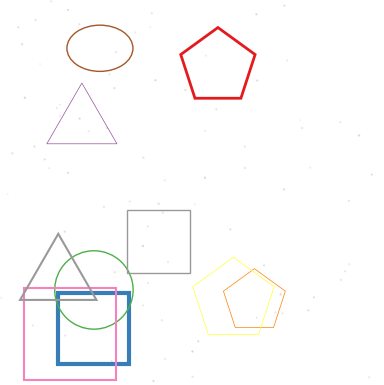[{"shape": "pentagon", "thickness": 2, "radius": 0.51, "center": [0.566, 0.827]}, {"shape": "square", "thickness": 3, "radius": 0.46, "center": [0.244, 0.147]}, {"shape": "circle", "thickness": 1, "radius": 0.51, "center": [0.244, 0.247]}, {"shape": "triangle", "thickness": 0.5, "radius": 0.53, "center": [0.213, 0.679]}, {"shape": "pentagon", "thickness": 0.5, "radius": 0.42, "center": [0.661, 0.218]}, {"shape": "pentagon", "thickness": 0.5, "radius": 0.56, "center": [0.606, 0.221]}, {"shape": "oval", "thickness": 1, "radius": 0.43, "center": [0.26, 0.875]}, {"shape": "square", "thickness": 1.5, "radius": 0.6, "center": [0.182, 0.133]}, {"shape": "square", "thickness": 1, "radius": 0.41, "center": [0.412, 0.374]}, {"shape": "triangle", "thickness": 1.5, "radius": 0.57, "center": [0.151, 0.278]}]